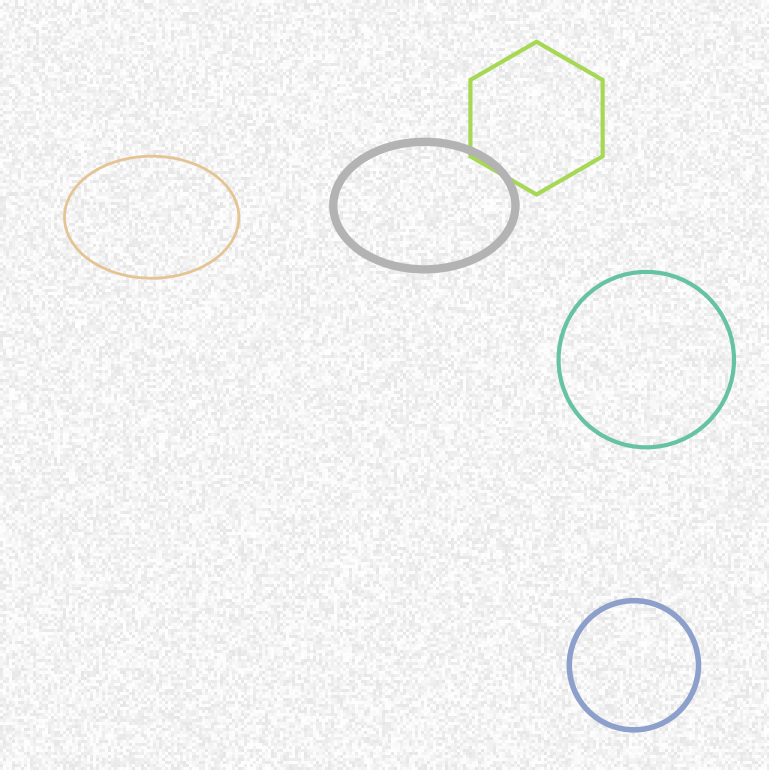[{"shape": "circle", "thickness": 1.5, "radius": 0.57, "center": [0.839, 0.533]}, {"shape": "circle", "thickness": 2, "radius": 0.42, "center": [0.823, 0.136]}, {"shape": "hexagon", "thickness": 1.5, "radius": 0.5, "center": [0.697, 0.847]}, {"shape": "oval", "thickness": 1, "radius": 0.57, "center": [0.197, 0.718]}, {"shape": "oval", "thickness": 3, "radius": 0.59, "center": [0.551, 0.733]}]